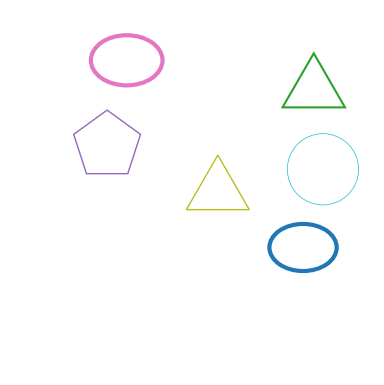[{"shape": "oval", "thickness": 3, "radius": 0.44, "center": [0.787, 0.357]}, {"shape": "triangle", "thickness": 1.5, "radius": 0.47, "center": [0.815, 0.768]}, {"shape": "pentagon", "thickness": 1, "radius": 0.46, "center": [0.278, 0.623]}, {"shape": "oval", "thickness": 3, "radius": 0.47, "center": [0.329, 0.843]}, {"shape": "triangle", "thickness": 1, "radius": 0.47, "center": [0.566, 0.503]}, {"shape": "circle", "thickness": 0.5, "radius": 0.46, "center": [0.839, 0.56]}]